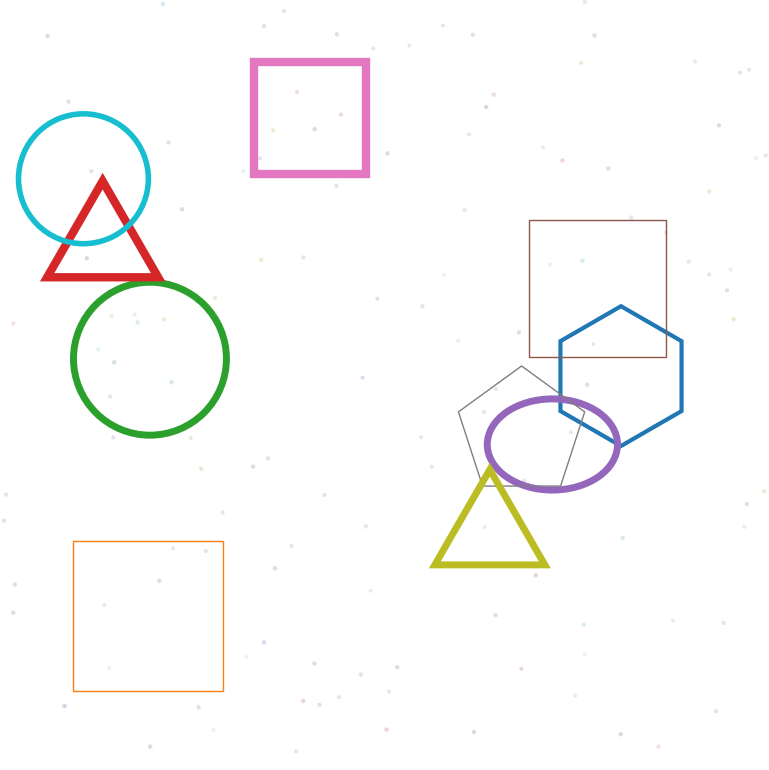[{"shape": "hexagon", "thickness": 1.5, "radius": 0.45, "center": [0.806, 0.512]}, {"shape": "square", "thickness": 0.5, "radius": 0.49, "center": [0.192, 0.2]}, {"shape": "circle", "thickness": 2.5, "radius": 0.5, "center": [0.195, 0.534]}, {"shape": "triangle", "thickness": 3, "radius": 0.42, "center": [0.133, 0.682]}, {"shape": "oval", "thickness": 2.5, "radius": 0.42, "center": [0.717, 0.423]}, {"shape": "square", "thickness": 0.5, "radius": 0.44, "center": [0.776, 0.625]}, {"shape": "square", "thickness": 3, "radius": 0.36, "center": [0.402, 0.846]}, {"shape": "pentagon", "thickness": 0.5, "radius": 0.43, "center": [0.677, 0.438]}, {"shape": "triangle", "thickness": 2.5, "radius": 0.41, "center": [0.636, 0.308]}, {"shape": "circle", "thickness": 2, "radius": 0.42, "center": [0.108, 0.768]}]